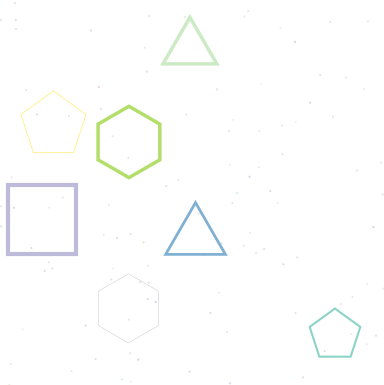[{"shape": "pentagon", "thickness": 1.5, "radius": 0.35, "center": [0.87, 0.13]}, {"shape": "square", "thickness": 3, "radius": 0.45, "center": [0.109, 0.429]}, {"shape": "triangle", "thickness": 2, "radius": 0.45, "center": [0.508, 0.384]}, {"shape": "hexagon", "thickness": 2.5, "radius": 0.46, "center": [0.335, 0.631]}, {"shape": "hexagon", "thickness": 0.5, "radius": 0.45, "center": [0.334, 0.199]}, {"shape": "triangle", "thickness": 2.5, "radius": 0.4, "center": [0.493, 0.874]}, {"shape": "pentagon", "thickness": 0.5, "radius": 0.44, "center": [0.139, 0.675]}]